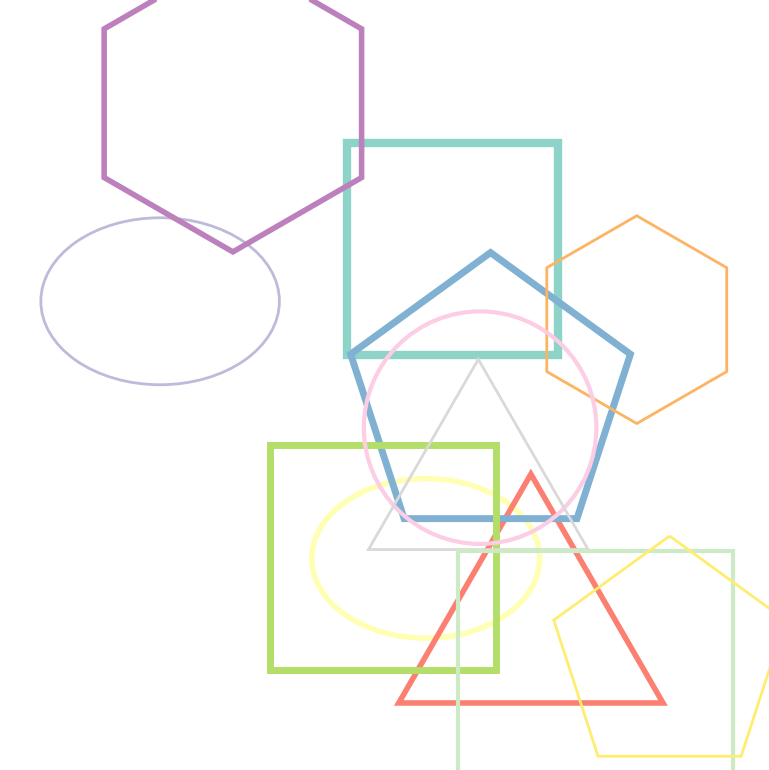[{"shape": "square", "thickness": 3, "radius": 0.69, "center": [0.587, 0.676]}, {"shape": "oval", "thickness": 2, "radius": 0.74, "center": [0.553, 0.275]}, {"shape": "oval", "thickness": 1, "radius": 0.77, "center": [0.208, 0.609]}, {"shape": "triangle", "thickness": 2, "radius": 0.99, "center": [0.689, 0.186]}, {"shape": "pentagon", "thickness": 2.5, "radius": 0.95, "center": [0.637, 0.481]}, {"shape": "hexagon", "thickness": 1, "radius": 0.67, "center": [0.827, 0.585]}, {"shape": "square", "thickness": 2.5, "radius": 0.73, "center": [0.497, 0.276]}, {"shape": "circle", "thickness": 1.5, "radius": 0.76, "center": [0.624, 0.445]}, {"shape": "triangle", "thickness": 1, "radius": 0.82, "center": [0.621, 0.369]}, {"shape": "hexagon", "thickness": 2, "radius": 0.97, "center": [0.302, 0.866]}, {"shape": "square", "thickness": 1.5, "radius": 0.89, "center": [0.774, 0.106]}, {"shape": "pentagon", "thickness": 1, "radius": 0.79, "center": [0.87, 0.146]}]